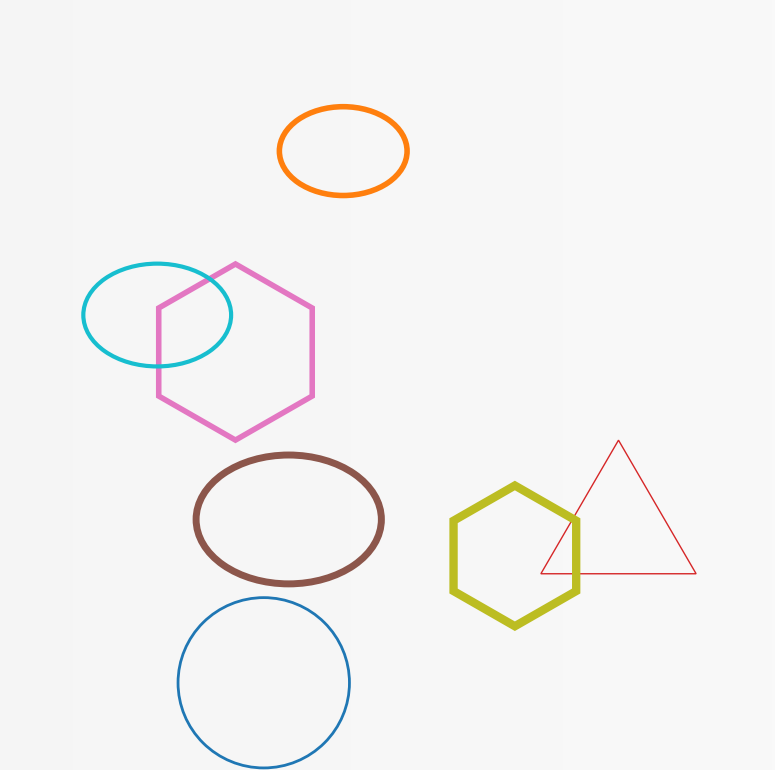[{"shape": "circle", "thickness": 1, "radius": 0.55, "center": [0.34, 0.113]}, {"shape": "oval", "thickness": 2, "radius": 0.41, "center": [0.443, 0.804]}, {"shape": "triangle", "thickness": 0.5, "radius": 0.58, "center": [0.798, 0.313]}, {"shape": "oval", "thickness": 2.5, "radius": 0.6, "center": [0.373, 0.325]}, {"shape": "hexagon", "thickness": 2, "radius": 0.57, "center": [0.304, 0.543]}, {"shape": "hexagon", "thickness": 3, "radius": 0.46, "center": [0.664, 0.278]}, {"shape": "oval", "thickness": 1.5, "radius": 0.48, "center": [0.203, 0.591]}]